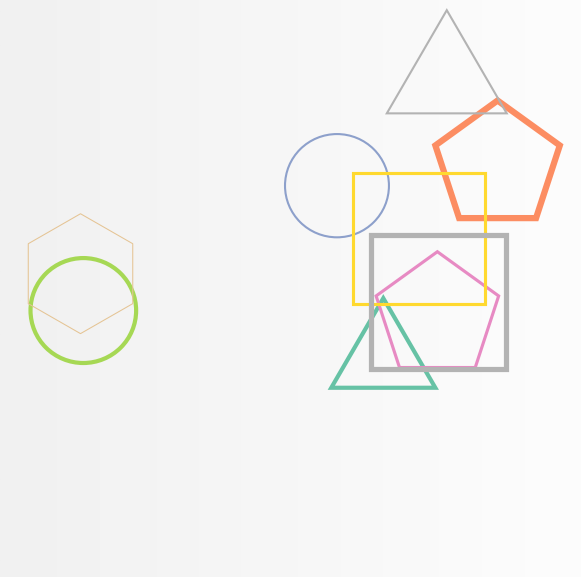[{"shape": "triangle", "thickness": 2, "radius": 0.52, "center": [0.659, 0.379]}, {"shape": "pentagon", "thickness": 3, "radius": 0.56, "center": [0.856, 0.713]}, {"shape": "circle", "thickness": 1, "radius": 0.45, "center": [0.58, 0.678]}, {"shape": "pentagon", "thickness": 1.5, "radius": 0.55, "center": [0.752, 0.452]}, {"shape": "circle", "thickness": 2, "radius": 0.45, "center": [0.143, 0.461]}, {"shape": "square", "thickness": 1.5, "radius": 0.57, "center": [0.721, 0.586]}, {"shape": "hexagon", "thickness": 0.5, "radius": 0.52, "center": [0.139, 0.525]}, {"shape": "triangle", "thickness": 1, "radius": 0.6, "center": [0.769, 0.862]}, {"shape": "square", "thickness": 2.5, "radius": 0.58, "center": [0.754, 0.477]}]